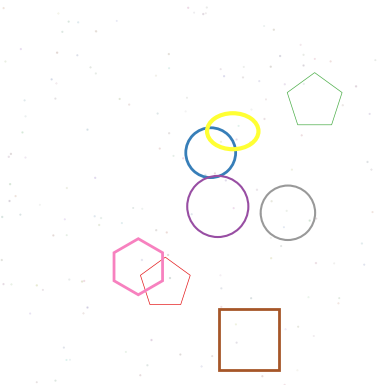[{"shape": "pentagon", "thickness": 0.5, "radius": 0.34, "center": [0.429, 0.264]}, {"shape": "circle", "thickness": 2, "radius": 0.32, "center": [0.547, 0.603]}, {"shape": "pentagon", "thickness": 0.5, "radius": 0.37, "center": [0.817, 0.736]}, {"shape": "circle", "thickness": 1.5, "radius": 0.4, "center": [0.566, 0.464]}, {"shape": "oval", "thickness": 3, "radius": 0.33, "center": [0.605, 0.659]}, {"shape": "square", "thickness": 2, "radius": 0.39, "center": [0.647, 0.117]}, {"shape": "hexagon", "thickness": 2, "radius": 0.36, "center": [0.359, 0.307]}, {"shape": "circle", "thickness": 1.5, "radius": 0.35, "center": [0.748, 0.447]}]